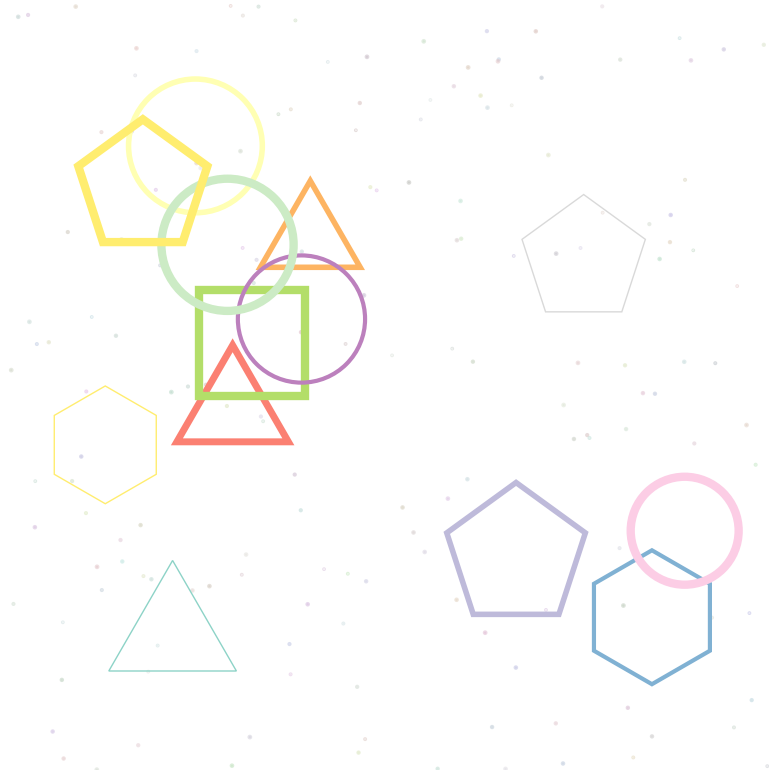[{"shape": "triangle", "thickness": 0.5, "radius": 0.48, "center": [0.224, 0.176]}, {"shape": "circle", "thickness": 2, "radius": 0.43, "center": [0.254, 0.811]}, {"shape": "pentagon", "thickness": 2, "radius": 0.47, "center": [0.67, 0.279]}, {"shape": "triangle", "thickness": 2.5, "radius": 0.42, "center": [0.302, 0.468]}, {"shape": "hexagon", "thickness": 1.5, "radius": 0.43, "center": [0.847, 0.198]}, {"shape": "triangle", "thickness": 2, "radius": 0.37, "center": [0.403, 0.69]}, {"shape": "square", "thickness": 3, "radius": 0.34, "center": [0.327, 0.554]}, {"shape": "circle", "thickness": 3, "radius": 0.35, "center": [0.889, 0.311]}, {"shape": "pentagon", "thickness": 0.5, "radius": 0.42, "center": [0.758, 0.663]}, {"shape": "circle", "thickness": 1.5, "radius": 0.41, "center": [0.392, 0.586]}, {"shape": "circle", "thickness": 3, "radius": 0.43, "center": [0.295, 0.682]}, {"shape": "pentagon", "thickness": 3, "radius": 0.44, "center": [0.186, 0.757]}, {"shape": "hexagon", "thickness": 0.5, "radius": 0.38, "center": [0.137, 0.422]}]